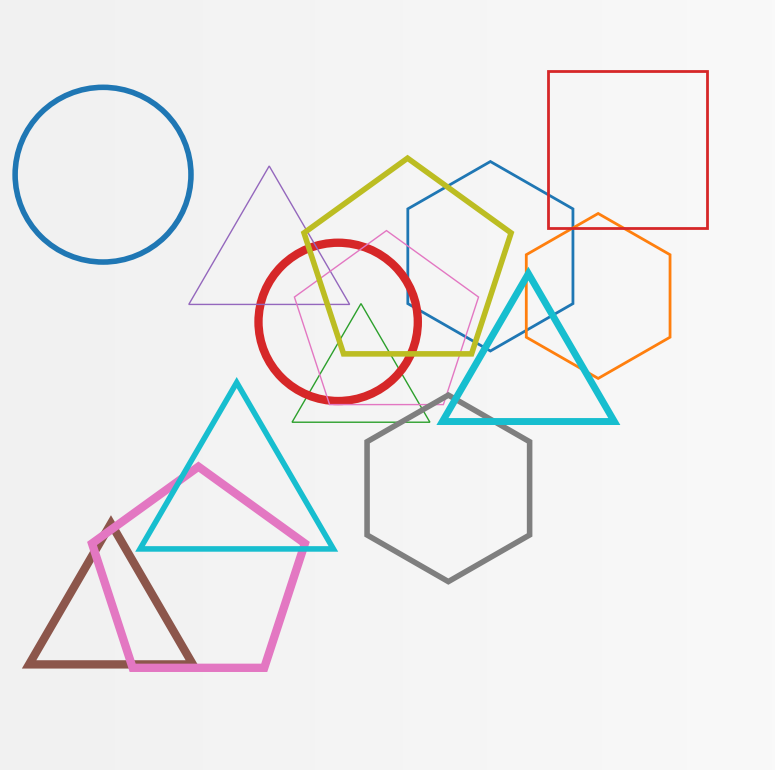[{"shape": "hexagon", "thickness": 1, "radius": 0.62, "center": [0.633, 0.667]}, {"shape": "circle", "thickness": 2, "radius": 0.57, "center": [0.133, 0.773]}, {"shape": "hexagon", "thickness": 1, "radius": 0.54, "center": [0.772, 0.616]}, {"shape": "triangle", "thickness": 0.5, "radius": 0.51, "center": [0.466, 0.503]}, {"shape": "circle", "thickness": 3, "radius": 0.51, "center": [0.436, 0.582]}, {"shape": "square", "thickness": 1, "radius": 0.51, "center": [0.81, 0.806]}, {"shape": "triangle", "thickness": 0.5, "radius": 0.6, "center": [0.347, 0.665]}, {"shape": "triangle", "thickness": 3, "radius": 0.61, "center": [0.143, 0.198]}, {"shape": "pentagon", "thickness": 0.5, "radius": 0.62, "center": [0.499, 0.576]}, {"shape": "pentagon", "thickness": 3, "radius": 0.72, "center": [0.256, 0.25]}, {"shape": "hexagon", "thickness": 2, "radius": 0.61, "center": [0.579, 0.366]}, {"shape": "pentagon", "thickness": 2, "radius": 0.7, "center": [0.526, 0.654]}, {"shape": "triangle", "thickness": 2, "radius": 0.72, "center": [0.305, 0.359]}, {"shape": "triangle", "thickness": 2.5, "radius": 0.64, "center": [0.682, 0.517]}]